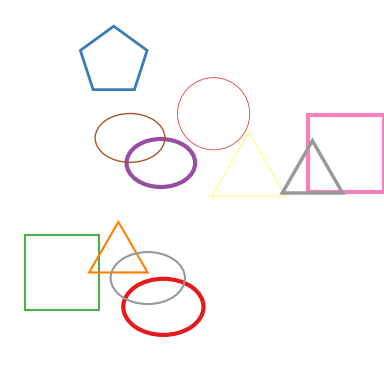[{"shape": "circle", "thickness": 0.5, "radius": 0.47, "center": [0.555, 0.705]}, {"shape": "oval", "thickness": 3, "radius": 0.52, "center": [0.424, 0.203]}, {"shape": "pentagon", "thickness": 2, "radius": 0.46, "center": [0.295, 0.841]}, {"shape": "square", "thickness": 1.5, "radius": 0.48, "center": [0.161, 0.291]}, {"shape": "oval", "thickness": 3, "radius": 0.45, "center": [0.418, 0.577]}, {"shape": "triangle", "thickness": 1.5, "radius": 0.44, "center": [0.307, 0.336]}, {"shape": "triangle", "thickness": 0.5, "radius": 0.55, "center": [0.646, 0.546]}, {"shape": "oval", "thickness": 1, "radius": 0.45, "center": [0.338, 0.642]}, {"shape": "square", "thickness": 3, "radius": 0.5, "center": [0.898, 0.602]}, {"shape": "triangle", "thickness": 2.5, "radius": 0.45, "center": [0.812, 0.544]}, {"shape": "oval", "thickness": 1.5, "radius": 0.48, "center": [0.384, 0.278]}]